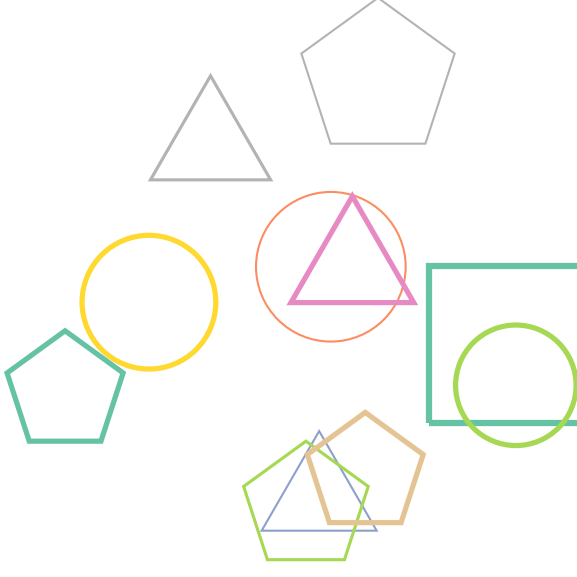[{"shape": "square", "thickness": 3, "radius": 0.68, "center": [0.879, 0.402]}, {"shape": "pentagon", "thickness": 2.5, "radius": 0.53, "center": [0.113, 0.321]}, {"shape": "circle", "thickness": 1, "radius": 0.65, "center": [0.573, 0.537]}, {"shape": "triangle", "thickness": 1, "radius": 0.57, "center": [0.553, 0.138]}, {"shape": "triangle", "thickness": 2.5, "radius": 0.61, "center": [0.61, 0.537]}, {"shape": "circle", "thickness": 2.5, "radius": 0.52, "center": [0.893, 0.332]}, {"shape": "pentagon", "thickness": 1.5, "radius": 0.57, "center": [0.53, 0.122]}, {"shape": "circle", "thickness": 2.5, "radius": 0.58, "center": [0.258, 0.476]}, {"shape": "pentagon", "thickness": 2.5, "radius": 0.53, "center": [0.632, 0.179]}, {"shape": "pentagon", "thickness": 1, "radius": 0.7, "center": [0.655, 0.863]}, {"shape": "triangle", "thickness": 1.5, "radius": 0.6, "center": [0.365, 0.748]}]